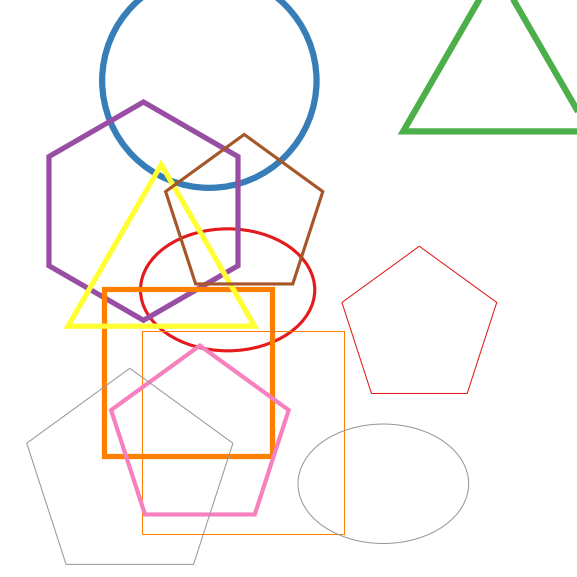[{"shape": "pentagon", "thickness": 0.5, "radius": 0.7, "center": [0.726, 0.432]}, {"shape": "oval", "thickness": 1.5, "radius": 0.75, "center": [0.394, 0.497]}, {"shape": "circle", "thickness": 3, "radius": 0.93, "center": [0.362, 0.859]}, {"shape": "triangle", "thickness": 3, "radius": 0.93, "center": [0.859, 0.865]}, {"shape": "hexagon", "thickness": 2.5, "radius": 0.94, "center": [0.248, 0.634]}, {"shape": "square", "thickness": 0.5, "radius": 0.88, "center": [0.421, 0.25]}, {"shape": "square", "thickness": 2.5, "radius": 0.73, "center": [0.325, 0.354]}, {"shape": "triangle", "thickness": 2.5, "radius": 0.93, "center": [0.279, 0.528]}, {"shape": "pentagon", "thickness": 1.5, "radius": 0.72, "center": [0.423, 0.623]}, {"shape": "pentagon", "thickness": 2, "radius": 0.81, "center": [0.346, 0.239]}, {"shape": "pentagon", "thickness": 0.5, "radius": 0.94, "center": [0.225, 0.174]}, {"shape": "oval", "thickness": 0.5, "radius": 0.74, "center": [0.664, 0.161]}]